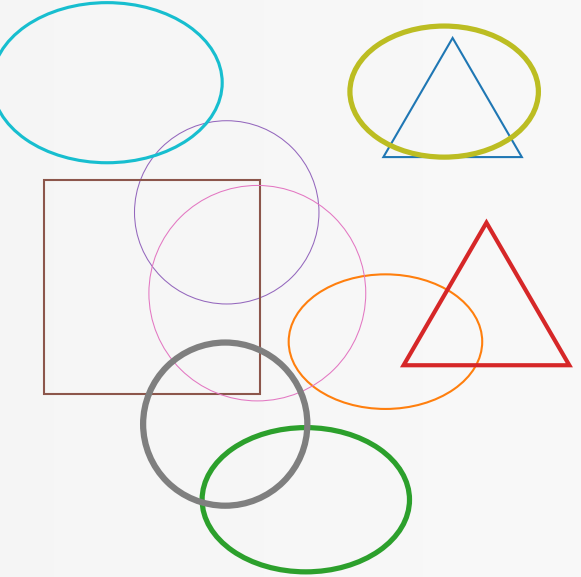[{"shape": "triangle", "thickness": 1, "radius": 0.69, "center": [0.779, 0.796]}, {"shape": "oval", "thickness": 1, "radius": 0.83, "center": [0.663, 0.408]}, {"shape": "oval", "thickness": 2.5, "radius": 0.89, "center": [0.526, 0.134]}, {"shape": "triangle", "thickness": 2, "radius": 0.82, "center": [0.837, 0.449]}, {"shape": "circle", "thickness": 0.5, "radius": 0.79, "center": [0.39, 0.631]}, {"shape": "square", "thickness": 1, "radius": 0.93, "center": [0.262, 0.503]}, {"shape": "circle", "thickness": 0.5, "radius": 0.93, "center": [0.443, 0.491]}, {"shape": "circle", "thickness": 3, "radius": 0.71, "center": [0.387, 0.265]}, {"shape": "oval", "thickness": 2.5, "radius": 0.81, "center": [0.764, 0.841]}, {"shape": "oval", "thickness": 1.5, "radius": 0.99, "center": [0.184, 0.856]}]